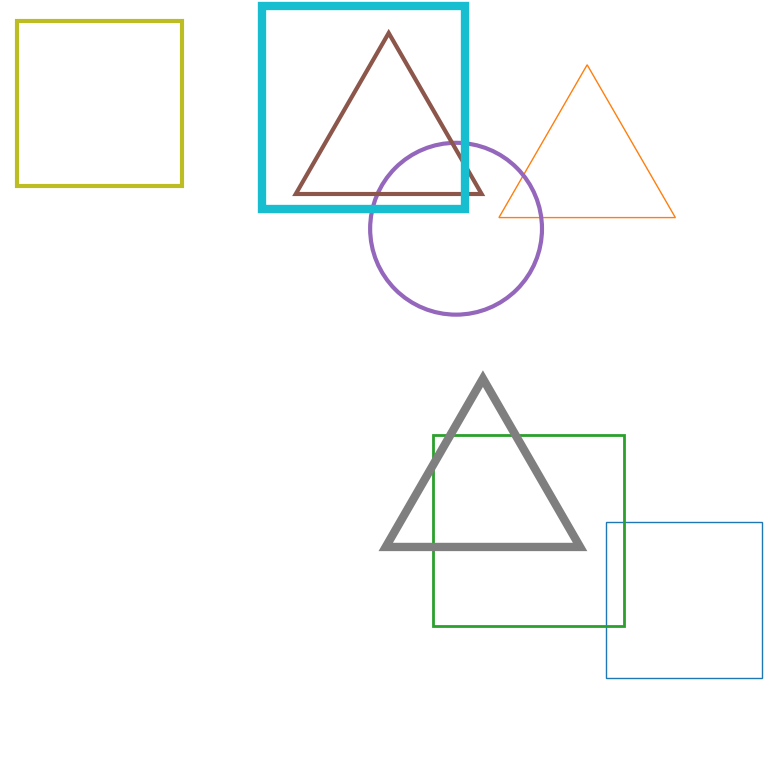[{"shape": "square", "thickness": 0.5, "radius": 0.51, "center": [0.889, 0.221]}, {"shape": "triangle", "thickness": 0.5, "radius": 0.66, "center": [0.763, 0.784]}, {"shape": "square", "thickness": 1, "radius": 0.62, "center": [0.687, 0.311]}, {"shape": "circle", "thickness": 1.5, "radius": 0.56, "center": [0.592, 0.703]}, {"shape": "triangle", "thickness": 1.5, "radius": 0.7, "center": [0.505, 0.818]}, {"shape": "triangle", "thickness": 3, "radius": 0.73, "center": [0.627, 0.363]}, {"shape": "square", "thickness": 1.5, "radius": 0.54, "center": [0.129, 0.865]}, {"shape": "square", "thickness": 3, "radius": 0.66, "center": [0.472, 0.861]}]